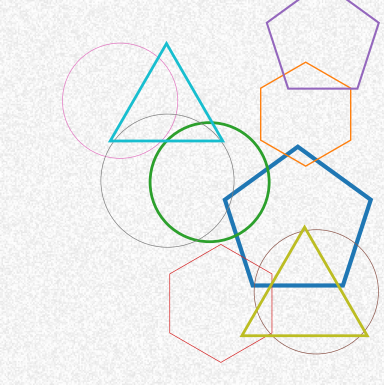[{"shape": "pentagon", "thickness": 3, "radius": 1.0, "center": [0.774, 0.42]}, {"shape": "hexagon", "thickness": 1, "radius": 0.67, "center": [0.794, 0.703]}, {"shape": "circle", "thickness": 2, "radius": 0.77, "center": [0.544, 0.527]}, {"shape": "hexagon", "thickness": 0.5, "radius": 0.77, "center": [0.574, 0.212]}, {"shape": "pentagon", "thickness": 1.5, "radius": 0.76, "center": [0.838, 0.894]}, {"shape": "circle", "thickness": 0.5, "radius": 0.81, "center": [0.822, 0.242]}, {"shape": "circle", "thickness": 0.5, "radius": 0.75, "center": [0.312, 0.738]}, {"shape": "circle", "thickness": 0.5, "radius": 0.86, "center": [0.435, 0.531]}, {"shape": "triangle", "thickness": 2, "radius": 0.94, "center": [0.791, 0.222]}, {"shape": "triangle", "thickness": 2, "radius": 0.84, "center": [0.432, 0.718]}]